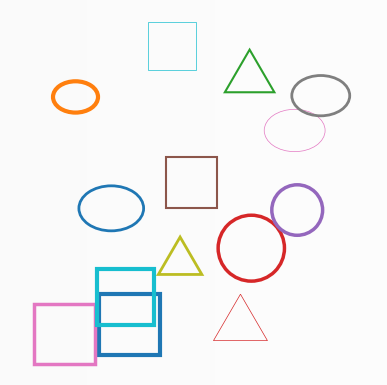[{"shape": "oval", "thickness": 2, "radius": 0.42, "center": [0.287, 0.459]}, {"shape": "square", "thickness": 3, "radius": 0.4, "center": [0.335, 0.156]}, {"shape": "oval", "thickness": 3, "radius": 0.29, "center": [0.195, 0.748]}, {"shape": "triangle", "thickness": 1.5, "radius": 0.37, "center": [0.644, 0.797]}, {"shape": "circle", "thickness": 2.5, "radius": 0.43, "center": [0.649, 0.355]}, {"shape": "triangle", "thickness": 0.5, "radius": 0.4, "center": [0.621, 0.155]}, {"shape": "circle", "thickness": 2.5, "radius": 0.33, "center": [0.767, 0.454]}, {"shape": "square", "thickness": 1.5, "radius": 0.33, "center": [0.494, 0.526]}, {"shape": "oval", "thickness": 0.5, "radius": 0.39, "center": [0.76, 0.661]}, {"shape": "square", "thickness": 2.5, "radius": 0.39, "center": [0.167, 0.134]}, {"shape": "oval", "thickness": 2, "radius": 0.37, "center": [0.828, 0.752]}, {"shape": "triangle", "thickness": 2, "radius": 0.32, "center": [0.465, 0.32]}, {"shape": "square", "thickness": 0.5, "radius": 0.31, "center": [0.444, 0.881]}, {"shape": "square", "thickness": 3, "radius": 0.36, "center": [0.324, 0.229]}]